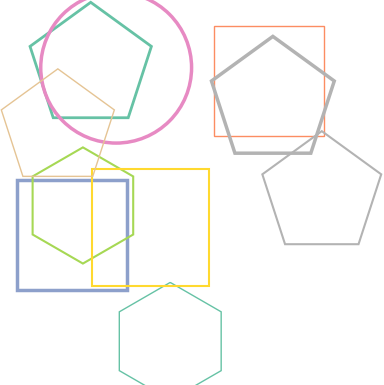[{"shape": "pentagon", "thickness": 2, "radius": 0.83, "center": [0.236, 0.828]}, {"shape": "hexagon", "thickness": 1, "radius": 0.76, "center": [0.442, 0.114]}, {"shape": "square", "thickness": 1, "radius": 0.72, "center": [0.698, 0.79]}, {"shape": "square", "thickness": 2.5, "radius": 0.71, "center": [0.187, 0.389]}, {"shape": "circle", "thickness": 2.5, "radius": 0.98, "center": [0.302, 0.824]}, {"shape": "hexagon", "thickness": 1.5, "radius": 0.75, "center": [0.215, 0.466]}, {"shape": "square", "thickness": 1.5, "radius": 0.76, "center": [0.392, 0.409]}, {"shape": "pentagon", "thickness": 1, "radius": 0.77, "center": [0.15, 0.667]}, {"shape": "pentagon", "thickness": 1.5, "radius": 0.81, "center": [0.836, 0.497]}, {"shape": "pentagon", "thickness": 2.5, "radius": 0.84, "center": [0.709, 0.738]}]